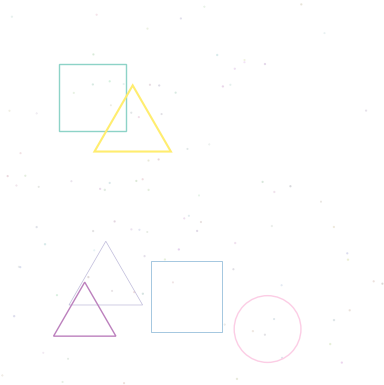[{"shape": "square", "thickness": 1, "radius": 0.43, "center": [0.24, 0.746]}, {"shape": "triangle", "thickness": 0.5, "radius": 0.55, "center": [0.275, 0.263]}, {"shape": "square", "thickness": 0.5, "radius": 0.46, "center": [0.485, 0.23]}, {"shape": "circle", "thickness": 1, "radius": 0.43, "center": [0.695, 0.145]}, {"shape": "triangle", "thickness": 1, "radius": 0.47, "center": [0.22, 0.174]}, {"shape": "triangle", "thickness": 1.5, "radius": 0.57, "center": [0.345, 0.664]}]